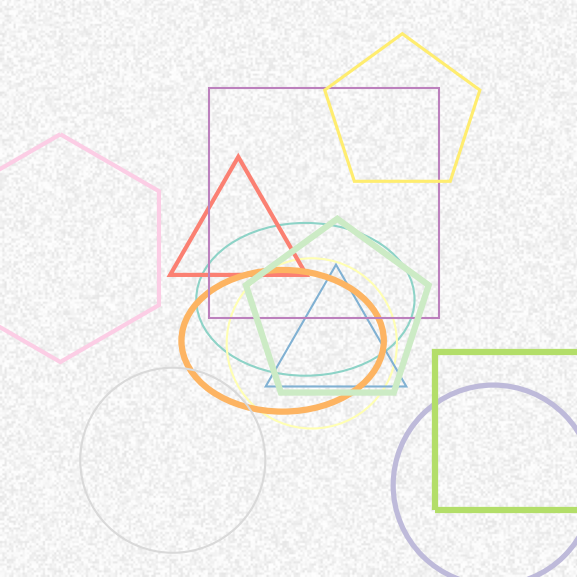[{"shape": "oval", "thickness": 1, "radius": 0.94, "center": [0.529, 0.481]}, {"shape": "circle", "thickness": 1, "radius": 0.74, "center": [0.54, 0.405]}, {"shape": "circle", "thickness": 2.5, "radius": 0.87, "center": [0.854, 0.159]}, {"shape": "triangle", "thickness": 2, "radius": 0.68, "center": [0.413, 0.591]}, {"shape": "triangle", "thickness": 1, "radius": 0.7, "center": [0.582, 0.4]}, {"shape": "oval", "thickness": 3, "radius": 0.88, "center": [0.489, 0.409]}, {"shape": "square", "thickness": 3, "radius": 0.68, "center": [0.89, 0.253]}, {"shape": "hexagon", "thickness": 2, "radius": 0.99, "center": [0.104, 0.569]}, {"shape": "circle", "thickness": 1, "radius": 0.8, "center": [0.299, 0.202]}, {"shape": "square", "thickness": 1, "radius": 0.99, "center": [0.561, 0.647]}, {"shape": "pentagon", "thickness": 3, "radius": 0.83, "center": [0.584, 0.454]}, {"shape": "pentagon", "thickness": 1.5, "radius": 0.71, "center": [0.697, 0.799]}]